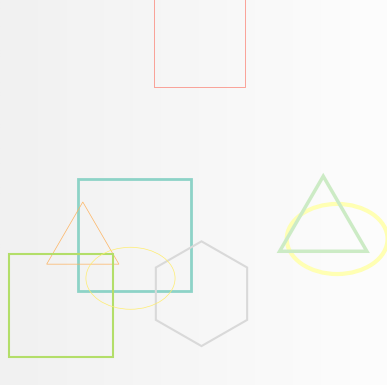[{"shape": "square", "thickness": 2, "radius": 0.73, "center": [0.347, 0.39]}, {"shape": "oval", "thickness": 3, "radius": 0.65, "center": [0.87, 0.379]}, {"shape": "square", "thickness": 0.5, "radius": 0.59, "center": [0.514, 0.892]}, {"shape": "triangle", "thickness": 0.5, "radius": 0.54, "center": [0.214, 0.368]}, {"shape": "square", "thickness": 1.5, "radius": 0.67, "center": [0.157, 0.206]}, {"shape": "hexagon", "thickness": 1.5, "radius": 0.68, "center": [0.52, 0.237]}, {"shape": "triangle", "thickness": 2.5, "radius": 0.65, "center": [0.834, 0.412]}, {"shape": "oval", "thickness": 0.5, "radius": 0.57, "center": [0.337, 0.277]}]